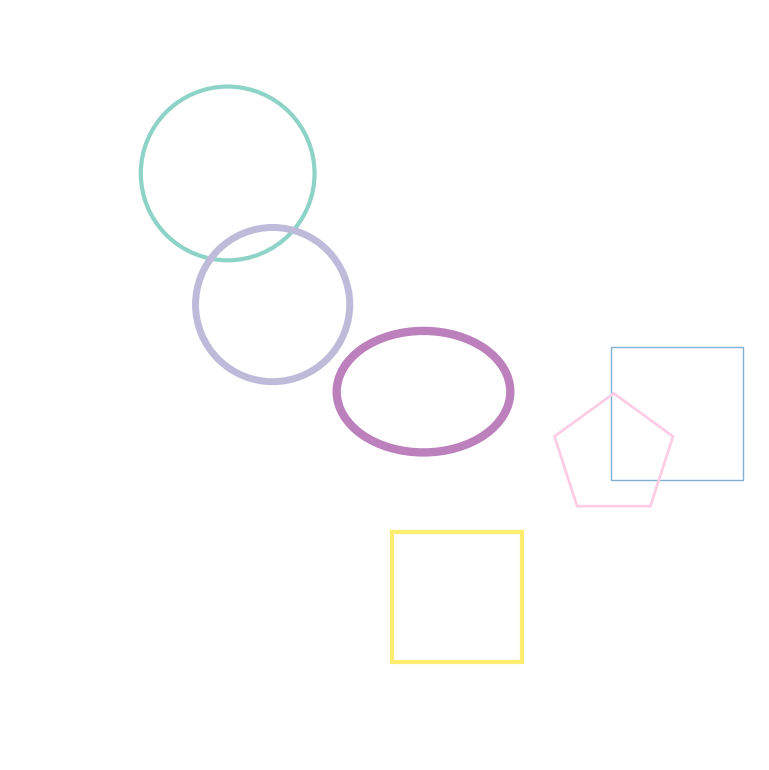[{"shape": "circle", "thickness": 1.5, "radius": 0.56, "center": [0.296, 0.775]}, {"shape": "circle", "thickness": 2.5, "radius": 0.5, "center": [0.354, 0.604]}, {"shape": "square", "thickness": 0.5, "radius": 0.43, "center": [0.879, 0.463]}, {"shape": "pentagon", "thickness": 1, "radius": 0.4, "center": [0.797, 0.408]}, {"shape": "oval", "thickness": 3, "radius": 0.56, "center": [0.55, 0.491]}, {"shape": "square", "thickness": 1.5, "radius": 0.42, "center": [0.594, 0.224]}]